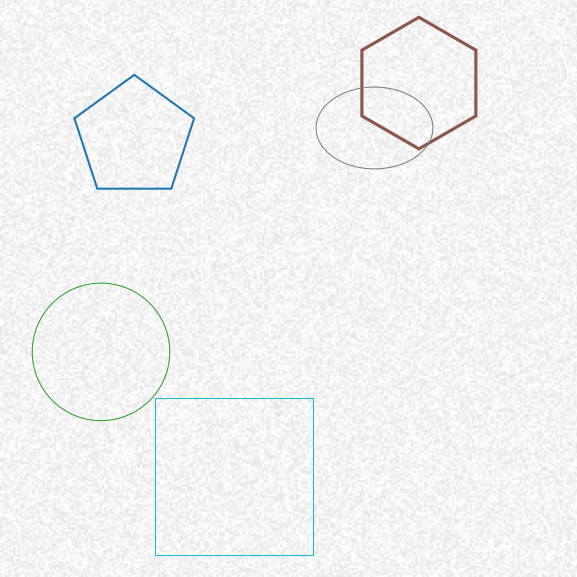[{"shape": "pentagon", "thickness": 1, "radius": 0.54, "center": [0.233, 0.761]}, {"shape": "circle", "thickness": 0.5, "radius": 0.6, "center": [0.175, 0.39]}, {"shape": "hexagon", "thickness": 1.5, "radius": 0.57, "center": [0.725, 0.855]}, {"shape": "oval", "thickness": 0.5, "radius": 0.51, "center": [0.648, 0.778]}, {"shape": "square", "thickness": 0.5, "radius": 0.68, "center": [0.406, 0.174]}]